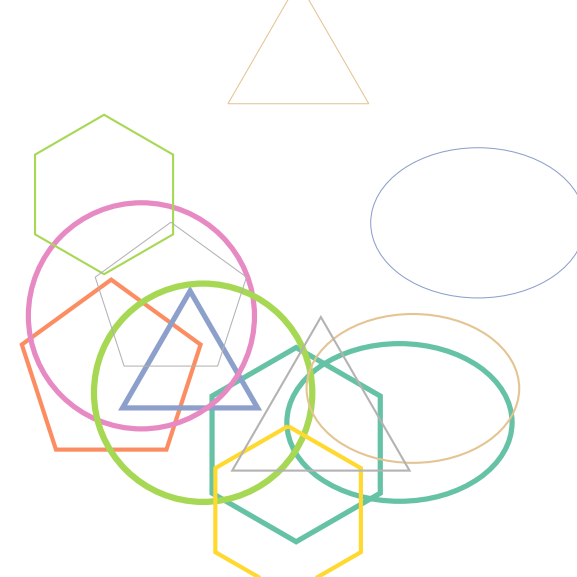[{"shape": "oval", "thickness": 2.5, "radius": 0.97, "center": [0.692, 0.268]}, {"shape": "hexagon", "thickness": 2.5, "radius": 0.84, "center": [0.513, 0.229]}, {"shape": "pentagon", "thickness": 2, "radius": 0.81, "center": [0.193, 0.352]}, {"shape": "triangle", "thickness": 2.5, "radius": 0.67, "center": [0.329, 0.36]}, {"shape": "oval", "thickness": 0.5, "radius": 0.93, "center": [0.828, 0.613]}, {"shape": "circle", "thickness": 2.5, "radius": 0.98, "center": [0.245, 0.452]}, {"shape": "circle", "thickness": 3, "radius": 0.95, "center": [0.352, 0.319]}, {"shape": "hexagon", "thickness": 1, "radius": 0.69, "center": [0.18, 0.662]}, {"shape": "hexagon", "thickness": 2, "radius": 0.73, "center": [0.499, 0.116]}, {"shape": "triangle", "thickness": 0.5, "radius": 0.7, "center": [0.517, 0.89]}, {"shape": "oval", "thickness": 1, "radius": 0.92, "center": [0.715, 0.327]}, {"shape": "pentagon", "thickness": 0.5, "radius": 0.69, "center": [0.296, 0.477]}, {"shape": "triangle", "thickness": 1, "radius": 0.89, "center": [0.556, 0.273]}]